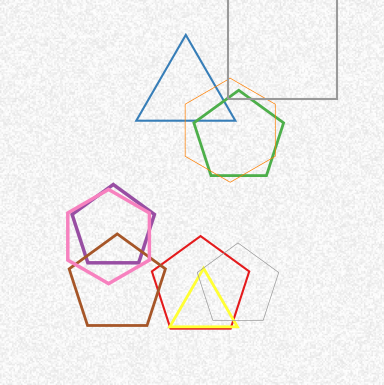[{"shape": "pentagon", "thickness": 1.5, "radius": 0.66, "center": [0.521, 0.254]}, {"shape": "triangle", "thickness": 1.5, "radius": 0.74, "center": [0.483, 0.761]}, {"shape": "pentagon", "thickness": 2, "radius": 0.61, "center": [0.62, 0.643]}, {"shape": "pentagon", "thickness": 2.5, "radius": 0.56, "center": [0.294, 0.408]}, {"shape": "hexagon", "thickness": 0.5, "radius": 0.68, "center": [0.598, 0.662]}, {"shape": "triangle", "thickness": 2, "radius": 0.51, "center": [0.529, 0.202]}, {"shape": "pentagon", "thickness": 2, "radius": 0.66, "center": [0.305, 0.261]}, {"shape": "hexagon", "thickness": 2.5, "radius": 0.61, "center": [0.282, 0.386]}, {"shape": "square", "thickness": 1.5, "radius": 0.71, "center": [0.734, 0.885]}, {"shape": "pentagon", "thickness": 0.5, "radius": 0.56, "center": [0.618, 0.258]}]